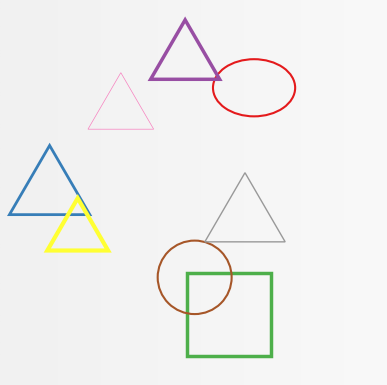[{"shape": "oval", "thickness": 1.5, "radius": 0.53, "center": [0.656, 0.772]}, {"shape": "triangle", "thickness": 2, "radius": 0.6, "center": [0.128, 0.502]}, {"shape": "square", "thickness": 2.5, "radius": 0.54, "center": [0.591, 0.183]}, {"shape": "triangle", "thickness": 2.5, "radius": 0.51, "center": [0.478, 0.845]}, {"shape": "triangle", "thickness": 3, "radius": 0.45, "center": [0.2, 0.395]}, {"shape": "circle", "thickness": 1.5, "radius": 0.48, "center": [0.502, 0.28]}, {"shape": "triangle", "thickness": 0.5, "radius": 0.49, "center": [0.312, 0.713]}, {"shape": "triangle", "thickness": 1, "radius": 0.6, "center": [0.632, 0.432]}]